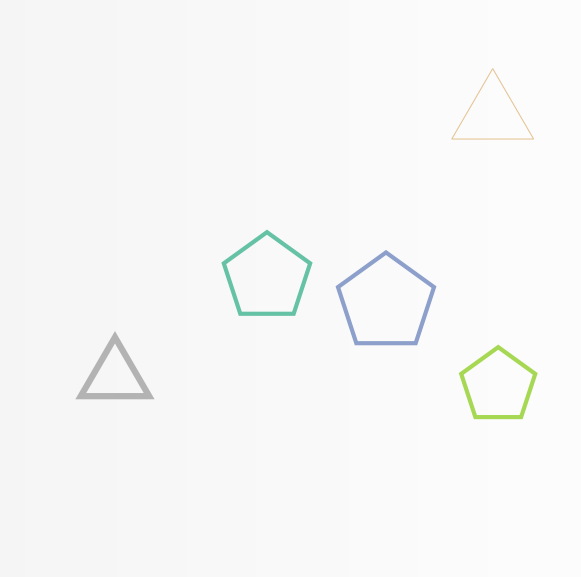[{"shape": "pentagon", "thickness": 2, "radius": 0.39, "center": [0.459, 0.519]}, {"shape": "pentagon", "thickness": 2, "radius": 0.43, "center": [0.664, 0.475]}, {"shape": "pentagon", "thickness": 2, "radius": 0.33, "center": [0.857, 0.331]}, {"shape": "triangle", "thickness": 0.5, "radius": 0.41, "center": [0.848, 0.799]}, {"shape": "triangle", "thickness": 3, "radius": 0.34, "center": [0.198, 0.347]}]